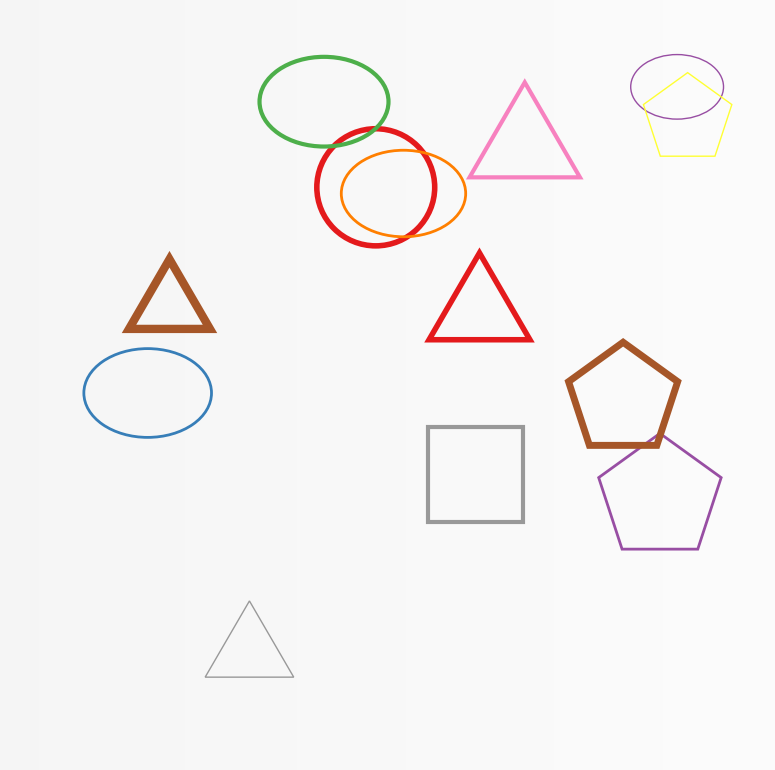[{"shape": "circle", "thickness": 2, "radius": 0.38, "center": [0.485, 0.757]}, {"shape": "triangle", "thickness": 2, "radius": 0.38, "center": [0.619, 0.596]}, {"shape": "oval", "thickness": 1, "radius": 0.41, "center": [0.191, 0.49]}, {"shape": "oval", "thickness": 1.5, "radius": 0.42, "center": [0.418, 0.868]}, {"shape": "oval", "thickness": 0.5, "radius": 0.3, "center": [0.874, 0.887]}, {"shape": "pentagon", "thickness": 1, "radius": 0.42, "center": [0.852, 0.354]}, {"shape": "oval", "thickness": 1, "radius": 0.4, "center": [0.521, 0.749]}, {"shape": "pentagon", "thickness": 0.5, "radius": 0.3, "center": [0.887, 0.846]}, {"shape": "pentagon", "thickness": 2.5, "radius": 0.37, "center": [0.804, 0.481]}, {"shape": "triangle", "thickness": 3, "radius": 0.3, "center": [0.219, 0.603]}, {"shape": "triangle", "thickness": 1.5, "radius": 0.41, "center": [0.677, 0.811]}, {"shape": "square", "thickness": 1.5, "radius": 0.31, "center": [0.613, 0.384]}, {"shape": "triangle", "thickness": 0.5, "radius": 0.33, "center": [0.322, 0.154]}]